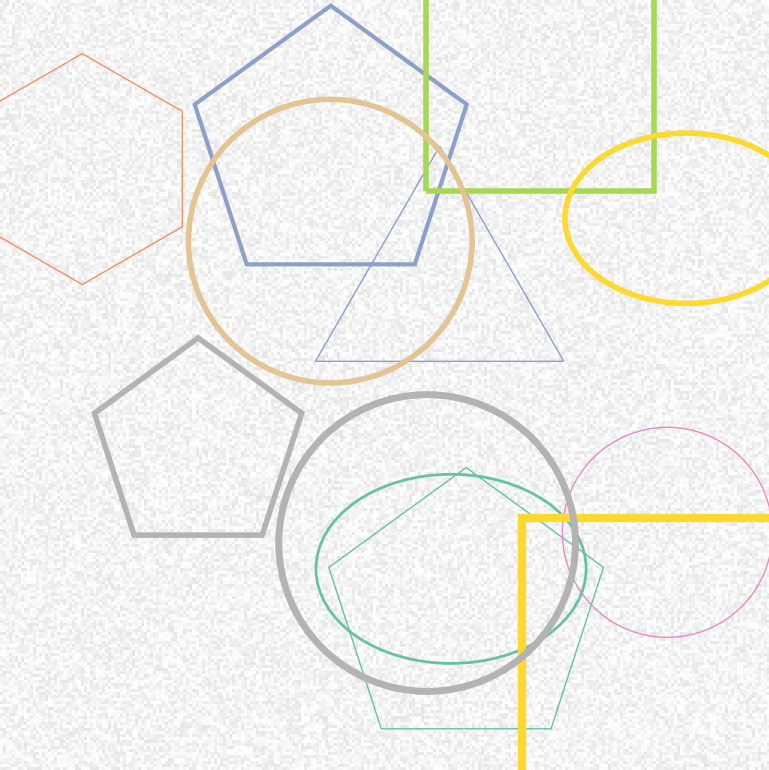[{"shape": "pentagon", "thickness": 0.5, "radius": 0.94, "center": [0.605, 0.205]}, {"shape": "oval", "thickness": 1, "radius": 0.88, "center": [0.586, 0.261]}, {"shape": "hexagon", "thickness": 0.5, "radius": 0.75, "center": [0.107, 0.78]}, {"shape": "pentagon", "thickness": 1.5, "radius": 0.93, "center": [0.43, 0.807]}, {"shape": "triangle", "thickness": 0.5, "radius": 0.93, "center": [0.571, 0.624]}, {"shape": "circle", "thickness": 0.5, "radius": 0.68, "center": [0.867, 0.309]}, {"shape": "square", "thickness": 2, "radius": 0.74, "center": [0.701, 0.9]}, {"shape": "oval", "thickness": 2, "radius": 0.79, "center": [0.892, 0.717]}, {"shape": "square", "thickness": 3, "radius": 0.82, "center": [0.843, 0.162]}, {"shape": "circle", "thickness": 2, "radius": 0.92, "center": [0.429, 0.687]}, {"shape": "circle", "thickness": 2.5, "radius": 0.96, "center": [0.555, 0.295]}, {"shape": "pentagon", "thickness": 2, "radius": 0.71, "center": [0.257, 0.42]}]